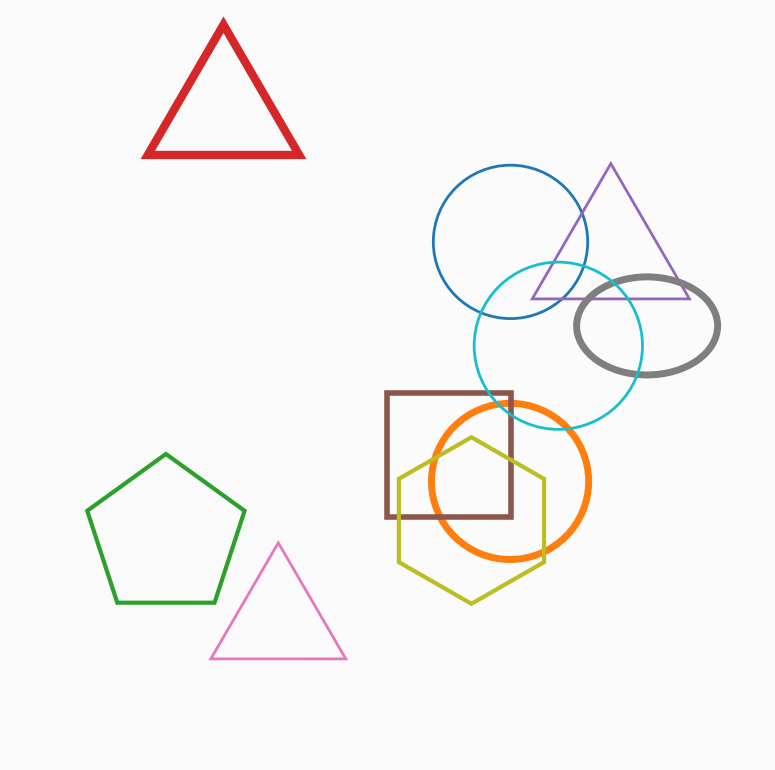[{"shape": "circle", "thickness": 1, "radius": 0.5, "center": [0.659, 0.686]}, {"shape": "circle", "thickness": 2.5, "radius": 0.51, "center": [0.658, 0.375]}, {"shape": "pentagon", "thickness": 1.5, "radius": 0.53, "center": [0.214, 0.304]}, {"shape": "triangle", "thickness": 3, "radius": 0.56, "center": [0.288, 0.855]}, {"shape": "triangle", "thickness": 1, "radius": 0.59, "center": [0.788, 0.67]}, {"shape": "square", "thickness": 2, "radius": 0.4, "center": [0.58, 0.409]}, {"shape": "triangle", "thickness": 1, "radius": 0.5, "center": [0.359, 0.195]}, {"shape": "oval", "thickness": 2.5, "radius": 0.45, "center": [0.835, 0.577]}, {"shape": "hexagon", "thickness": 1.5, "radius": 0.54, "center": [0.608, 0.324]}, {"shape": "circle", "thickness": 1, "radius": 0.54, "center": [0.72, 0.551]}]